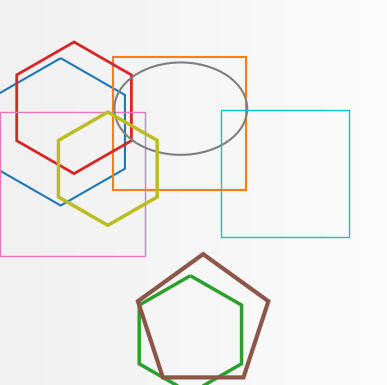[{"shape": "hexagon", "thickness": 1.5, "radius": 0.96, "center": [0.157, 0.658]}, {"shape": "square", "thickness": 1.5, "radius": 0.86, "center": [0.462, 0.679]}, {"shape": "hexagon", "thickness": 2.5, "radius": 0.76, "center": [0.491, 0.131]}, {"shape": "hexagon", "thickness": 2, "radius": 0.85, "center": [0.191, 0.72]}, {"shape": "pentagon", "thickness": 3, "radius": 0.89, "center": [0.524, 0.163]}, {"shape": "square", "thickness": 1, "radius": 0.93, "center": [0.187, 0.522]}, {"shape": "oval", "thickness": 1.5, "radius": 0.86, "center": [0.467, 0.718]}, {"shape": "hexagon", "thickness": 2.5, "radius": 0.74, "center": [0.278, 0.562]}, {"shape": "square", "thickness": 1, "radius": 0.83, "center": [0.735, 0.548]}]